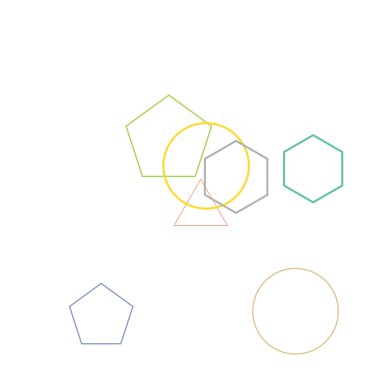[{"shape": "hexagon", "thickness": 1.5, "radius": 0.44, "center": [0.813, 0.562]}, {"shape": "triangle", "thickness": 0.5, "radius": 0.4, "center": [0.521, 0.454]}, {"shape": "pentagon", "thickness": 1, "radius": 0.43, "center": [0.263, 0.177]}, {"shape": "pentagon", "thickness": 1, "radius": 0.58, "center": [0.439, 0.636]}, {"shape": "circle", "thickness": 1.5, "radius": 0.56, "center": [0.535, 0.569]}, {"shape": "circle", "thickness": 1, "radius": 0.56, "center": [0.768, 0.192]}, {"shape": "hexagon", "thickness": 1.5, "radius": 0.47, "center": [0.613, 0.541]}]